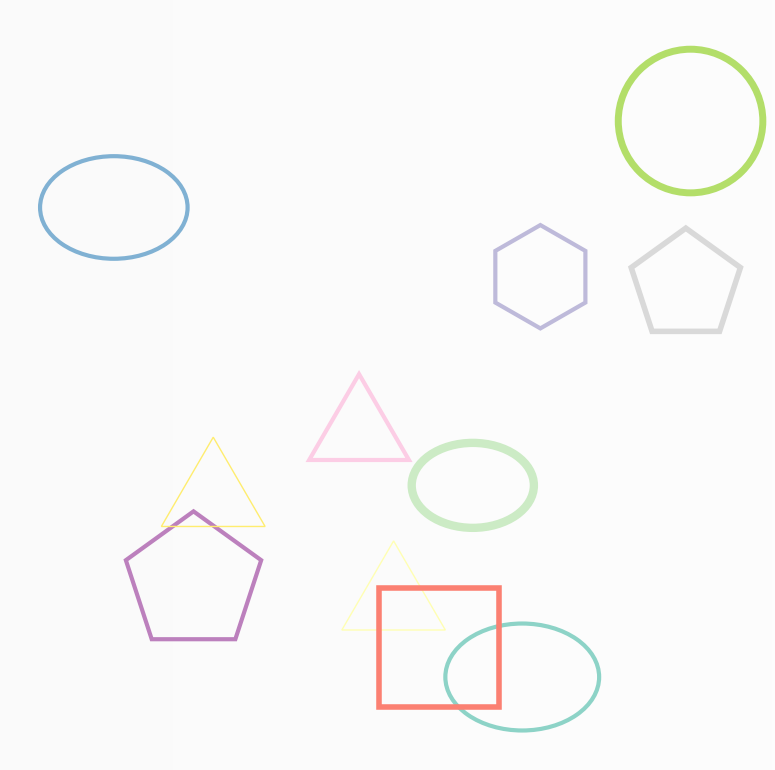[{"shape": "oval", "thickness": 1.5, "radius": 0.5, "center": [0.674, 0.121]}, {"shape": "triangle", "thickness": 0.5, "radius": 0.39, "center": [0.508, 0.22]}, {"shape": "hexagon", "thickness": 1.5, "radius": 0.34, "center": [0.697, 0.641]}, {"shape": "square", "thickness": 2, "radius": 0.39, "center": [0.567, 0.159]}, {"shape": "oval", "thickness": 1.5, "radius": 0.48, "center": [0.147, 0.731]}, {"shape": "circle", "thickness": 2.5, "radius": 0.47, "center": [0.891, 0.843]}, {"shape": "triangle", "thickness": 1.5, "radius": 0.37, "center": [0.463, 0.44]}, {"shape": "pentagon", "thickness": 2, "radius": 0.37, "center": [0.885, 0.63]}, {"shape": "pentagon", "thickness": 1.5, "radius": 0.46, "center": [0.25, 0.244]}, {"shape": "oval", "thickness": 3, "radius": 0.39, "center": [0.61, 0.37]}, {"shape": "triangle", "thickness": 0.5, "radius": 0.39, "center": [0.275, 0.355]}]